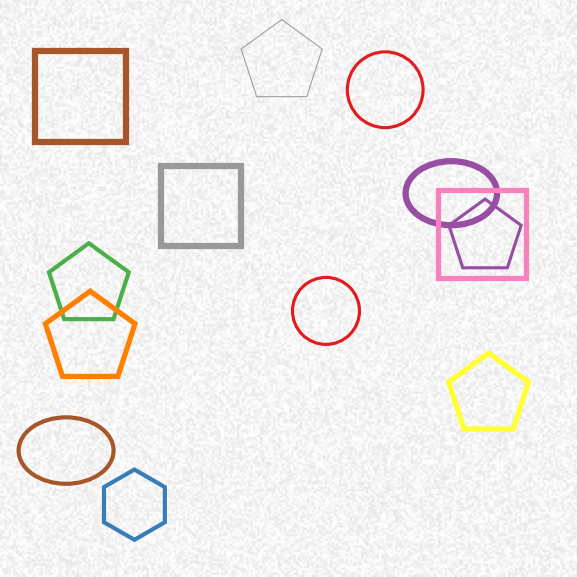[{"shape": "circle", "thickness": 1.5, "radius": 0.33, "center": [0.667, 0.844]}, {"shape": "circle", "thickness": 1.5, "radius": 0.29, "center": [0.564, 0.461]}, {"shape": "hexagon", "thickness": 2, "radius": 0.3, "center": [0.233, 0.125]}, {"shape": "pentagon", "thickness": 2, "radius": 0.36, "center": [0.154, 0.505]}, {"shape": "pentagon", "thickness": 1.5, "radius": 0.33, "center": [0.84, 0.589]}, {"shape": "oval", "thickness": 3, "radius": 0.4, "center": [0.782, 0.665]}, {"shape": "pentagon", "thickness": 2.5, "radius": 0.41, "center": [0.156, 0.413]}, {"shape": "pentagon", "thickness": 2.5, "radius": 0.36, "center": [0.846, 0.315]}, {"shape": "square", "thickness": 3, "radius": 0.4, "center": [0.139, 0.832]}, {"shape": "oval", "thickness": 2, "radius": 0.41, "center": [0.114, 0.219]}, {"shape": "square", "thickness": 2.5, "radius": 0.38, "center": [0.835, 0.594]}, {"shape": "square", "thickness": 3, "radius": 0.35, "center": [0.348, 0.642]}, {"shape": "pentagon", "thickness": 0.5, "radius": 0.37, "center": [0.488, 0.891]}]